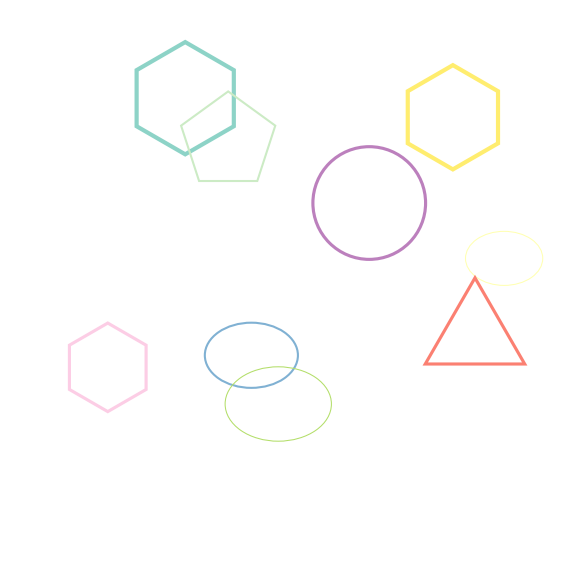[{"shape": "hexagon", "thickness": 2, "radius": 0.49, "center": [0.321, 0.829]}, {"shape": "oval", "thickness": 0.5, "radius": 0.33, "center": [0.873, 0.552]}, {"shape": "triangle", "thickness": 1.5, "radius": 0.5, "center": [0.822, 0.419]}, {"shape": "oval", "thickness": 1, "radius": 0.4, "center": [0.435, 0.384]}, {"shape": "oval", "thickness": 0.5, "radius": 0.46, "center": [0.482, 0.3]}, {"shape": "hexagon", "thickness": 1.5, "radius": 0.38, "center": [0.187, 0.363]}, {"shape": "circle", "thickness": 1.5, "radius": 0.49, "center": [0.639, 0.648]}, {"shape": "pentagon", "thickness": 1, "radius": 0.43, "center": [0.395, 0.755]}, {"shape": "hexagon", "thickness": 2, "radius": 0.45, "center": [0.784, 0.796]}]